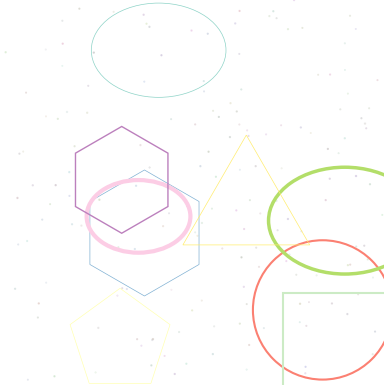[{"shape": "oval", "thickness": 0.5, "radius": 0.87, "center": [0.412, 0.87]}, {"shape": "pentagon", "thickness": 0.5, "radius": 0.68, "center": [0.312, 0.115]}, {"shape": "circle", "thickness": 1.5, "radius": 0.9, "center": [0.838, 0.195]}, {"shape": "hexagon", "thickness": 0.5, "radius": 0.82, "center": [0.375, 0.395]}, {"shape": "oval", "thickness": 2.5, "radius": 0.99, "center": [0.896, 0.427]}, {"shape": "oval", "thickness": 3, "radius": 0.67, "center": [0.36, 0.438]}, {"shape": "hexagon", "thickness": 1, "radius": 0.69, "center": [0.316, 0.533]}, {"shape": "square", "thickness": 1.5, "radius": 0.68, "center": [0.87, 0.103]}, {"shape": "triangle", "thickness": 0.5, "radius": 0.95, "center": [0.64, 0.459]}]